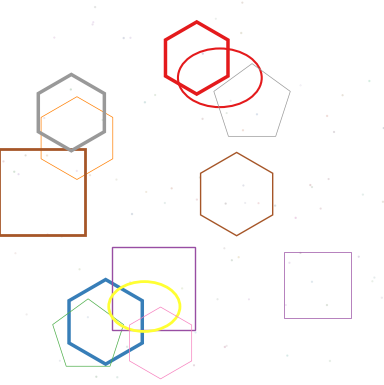[{"shape": "hexagon", "thickness": 2.5, "radius": 0.47, "center": [0.511, 0.849]}, {"shape": "oval", "thickness": 1.5, "radius": 0.54, "center": [0.571, 0.798]}, {"shape": "hexagon", "thickness": 2.5, "radius": 0.55, "center": [0.274, 0.164]}, {"shape": "pentagon", "thickness": 0.5, "radius": 0.48, "center": [0.229, 0.127]}, {"shape": "square", "thickness": 0.5, "radius": 0.43, "center": [0.825, 0.26]}, {"shape": "square", "thickness": 1, "radius": 0.54, "center": [0.399, 0.251]}, {"shape": "hexagon", "thickness": 0.5, "radius": 0.54, "center": [0.2, 0.641]}, {"shape": "oval", "thickness": 2, "radius": 0.46, "center": [0.375, 0.204]}, {"shape": "hexagon", "thickness": 1, "radius": 0.54, "center": [0.615, 0.496]}, {"shape": "square", "thickness": 2, "radius": 0.56, "center": [0.109, 0.5]}, {"shape": "hexagon", "thickness": 0.5, "radius": 0.47, "center": [0.417, 0.109]}, {"shape": "hexagon", "thickness": 2.5, "radius": 0.5, "center": [0.185, 0.708]}, {"shape": "pentagon", "thickness": 0.5, "radius": 0.52, "center": [0.655, 0.73]}]